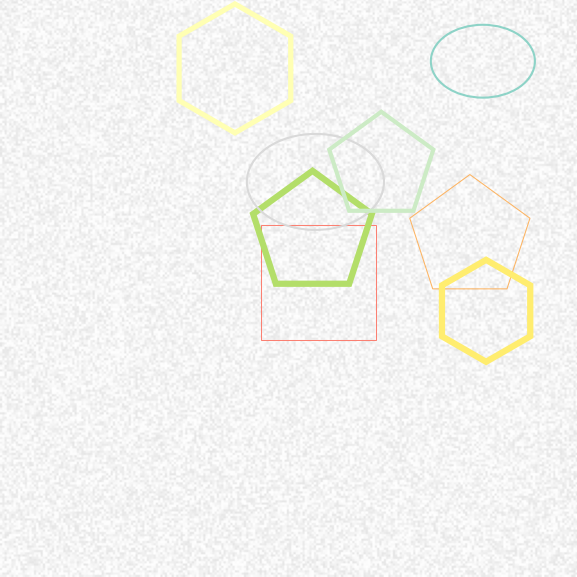[{"shape": "oval", "thickness": 1, "radius": 0.45, "center": [0.836, 0.893]}, {"shape": "hexagon", "thickness": 2.5, "radius": 0.56, "center": [0.407, 0.881]}, {"shape": "square", "thickness": 0.5, "radius": 0.5, "center": [0.552, 0.51]}, {"shape": "pentagon", "thickness": 0.5, "radius": 0.55, "center": [0.814, 0.587]}, {"shape": "pentagon", "thickness": 3, "radius": 0.54, "center": [0.541, 0.595]}, {"shape": "oval", "thickness": 1, "radius": 0.59, "center": [0.546, 0.684]}, {"shape": "pentagon", "thickness": 2, "radius": 0.47, "center": [0.66, 0.711]}, {"shape": "hexagon", "thickness": 3, "radius": 0.44, "center": [0.842, 0.461]}]